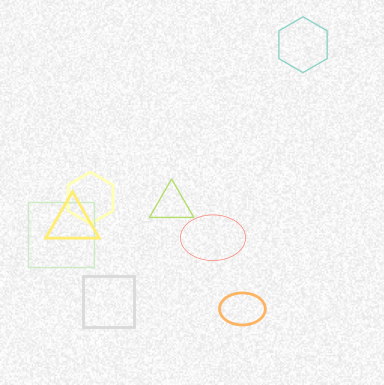[{"shape": "hexagon", "thickness": 1, "radius": 0.36, "center": [0.787, 0.884]}, {"shape": "hexagon", "thickness": 2, "radius": 0.34, "center": [0.235, 0.486]}, {"shape": "oval", "thickness": 0.5, "radius": 0.42, "center": [0.553, 0.382]}, {"shape": "oval", "thickness": 2, "radius": 0.3, "center": [0.63, 0.198]}, {"shape": "triangle", "thickness": 1, "radius": 0.33, "center": [0.446, 0.469]}, {"shape": "square", "thickness": 2, "radius": 0.33, "center": [0.282, 0.216]}, {"shape": "square", "thickness": 1, "radius": 0.42, "center": [0.158, 0.39]}, {"shape": "triangle", "thickness": 2, "radius": 0.4, "center": [0.188, 0.422]}]